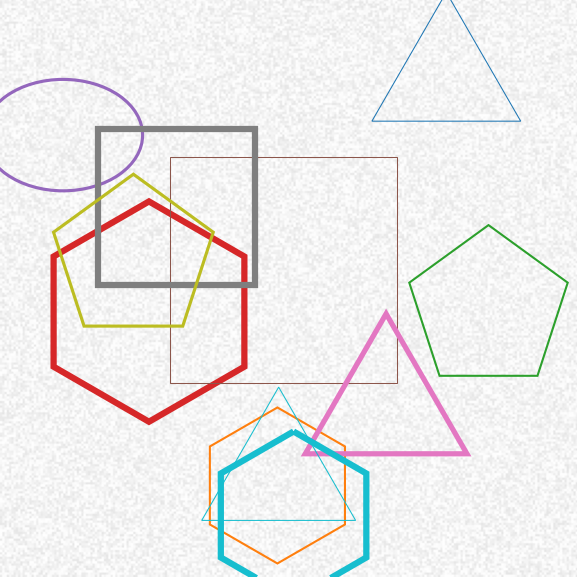[{"shape": "triangle", "thickness": 0.5, "radius": 0.74, "center": [0.773, 0.864]}, {"shape": "hexagon", "thickness": 1, "radius": 0.68, "center": [0.48, 0.158]}, {"shape": "pentagon", "thickness": 1, "radius": 0.72, "center": [0.846, 0.465]}, {"shape": "hexagon", "thickness": 3, "radius": 0.95, "center": [0.258, 0.46]}, {"shape": "oval", "thickness": 1.5, "radius": 0.69, "center": [0.109, 0.765]}, {"shape": "square", "thickness": 0.5, "radius": 0.98, "center": [0.491, 0.532]}, {"shape": "triangle", "thickness": 2.5, "radius": 0.81, "center": [0.669, 0.294]}, {"shape": "square", "thickness": 3, "radius": 0.68, "center": [0.305, 0.64]}, {"shape": "pentagon", "thickness": 1.5, "radius": 0.73, "center": [0.231, 0.552]}, {"shape": "hexagon", "thickness": 3, "radius": 0.73, "center": [0.508, 0.107]}, {"shape": "triangle", "thickness": 0.5, "radius": 0.77, "center": [0.483, 0.175]}]